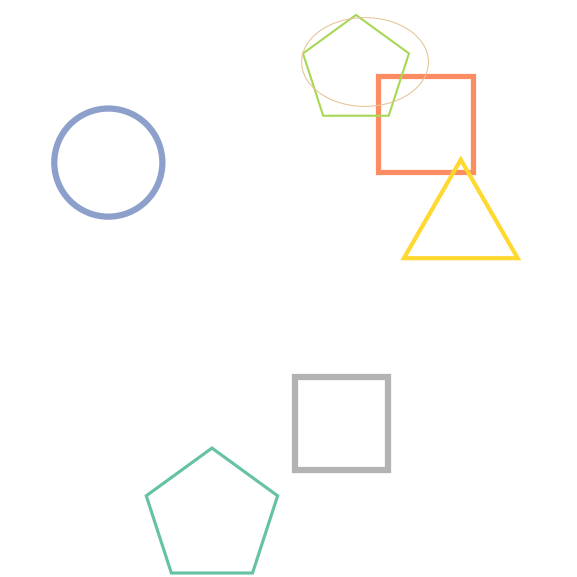[{"shape": "pentagon", "thickness": 1.5, "radius": 0.6, "center": [0.367, 0.104]}, {"shape": "square", "thickness": 2.5, "radius": 0.41, "center": [0.737, 0.784]}, {"shape": "circle", "thickness": 3, "radius": 0.47, "center": [0.188, 0.718]}, {"shape": "pentagon", "thickness": 1, "radius": 0.48, "center": [0.616, 0.877]}, {"shape": "triangle", "thickness": 2, "radius": 0.57, "center": [0.798, 0.609]}, {"shape": "oval", "thickness": 0.5, "radius": 0.55, "center": [0.632, 0.892]}, {"shape": "square", "thickness": 3, "radius": 0.4, "center": [0.592, 0.267]}]